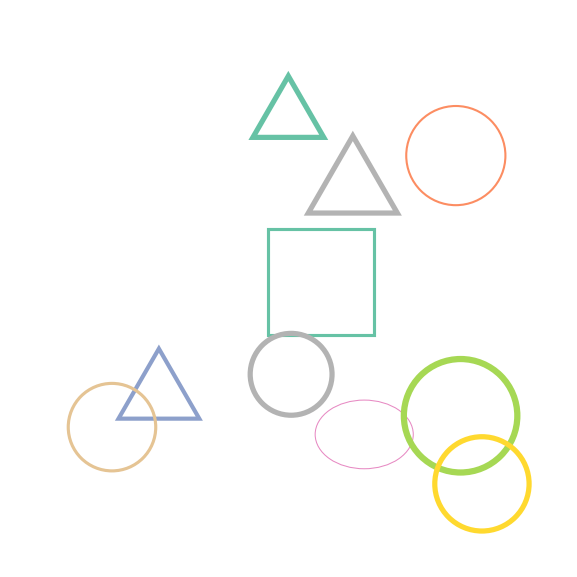[{"shape": "triangle", "thickness": 2.5, "radius": 0.35, "center": [0.499, 0.797]}, {"shape": "square", "thickness": 1.5, "radius": 0.46, "center": [0.556, 0.511]}, {"shape": "circle", "thickness": 1, "radius": 0.43, "center": [0.789, 0.73]}, {"shape": "triangle", "thickness": 2, "radius": 0.4, "center": [0.275, 0.315]}, {"shape": "oval", "thickness": 0.5, "radius": 0.42, "center": [0.631, 0.247]}, {"shape": "circle", "thickness": 3, "radius": 0.49, "center": [0.798, 0.279]}, {"shape": "circle", "thickness": 2.5, "radius": 0.41, "center": [0.835, 0.161]}, {"shape": "circle", "thickness": 1.5, "radius": 0.38, "center": [0.194, 0.259]}, {"shape": "circle", "thickness": 2.5, "radius": 0.35, "center": [0.504, 0.351]}, {"shape": "triangle", "thickness": 2.5, "radius": 0.45, "center": [0.611, 0.675]}]